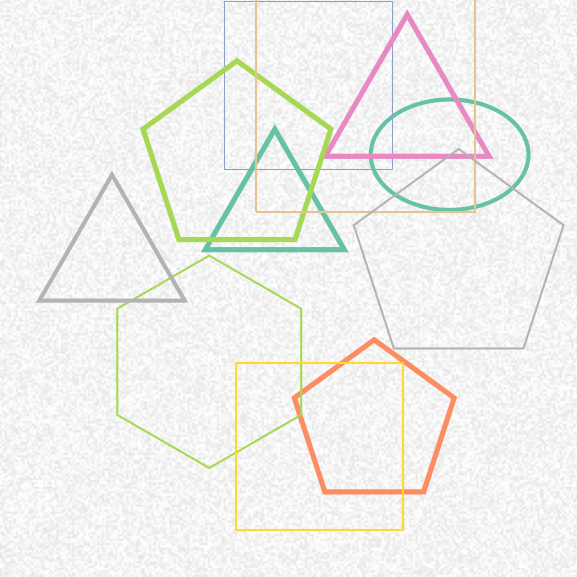[{"shape": "oval", "thickness": 2, "radius": 0.68, "center": [0.779, 0.731]}, {"shape": "triangle", "thickness": 2.5, "radius": 0.7, "center": [0.476, 0.636]}, {"shape": "pentagon", "thickness": 2.5, "radius": 0.73, "center": [0.648, 0.265]}, {"shape": "square", "thickness": 0.5, "radius": 0.73, "center": [0.533, 0.851]}, {"shape": "triangle", "thickness": 2.5, "radius": 0.82, "center": [0.705, 0.81]}, {"shape": "pentagon", "thickness": 2.5, "radius": 0.86, "center": [0.41, 0.723]}, {"shape": "hexagon", "thickness": 1, "radius": 0.92, "center": [0.362, 0.373]}, {"shape": "square", "thickness": 1, "radius": 0.72, "center": [0.553, 0.226]}, {"shape": "square", "thickness": 1, "radius": 0.95, "center": [0.633, 0.822]}, {"shape": "triangle", "thickness": 2, "radius": 0.73, "center": [0.194, 0.551]}, {"shape": "pentagon", "thickness": 1, "radius": 0.95, "center": [0.794, 0.55]}]